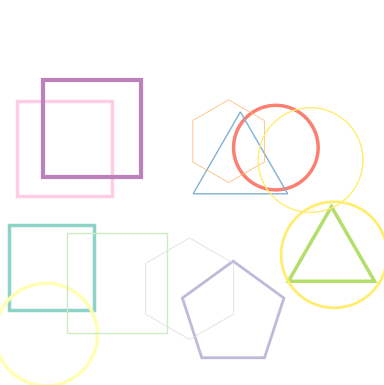[{"shape": "square", "thickness": 2.5, "radius": 0.55, "center": [0.134, 0.306]}, {"shape": "circle", "thickness": 2.5, "radius": 0.67, "center": [0.12, 0.131]}, {"shape": "pentagon", "thickness": 2, "radius": 0.69, "center": [0.606, 0.183]}, {"shape": "circle", "thickness": 2.5, "radius": 0.55, "center": [0.717, 0.617]}, {"shape": "triangle", "thickness": 1, "radius": 0.71, "center": [0.624, 0.568]}, {"shape": "hexagon", "thickness": 0.5, "radius": 0.54, "center": [0.594, 0.633]}, {"shape": "triangle", "thickness": 2.5, "radius": 0.65, "center": [0.861, 0.334]}, {"shape": "square", "thickness": 2.5, "radius": 0.62, "center": [0.166, 0.615]}, {"shape": "hexagon", "thickness": 0.5, "radius": 0.66, "center": [0.492, 0.25]}, {"shape": "square", "thickness": 3, "radius": 0.63, "center": [0.24, 0.666]}, {"shape": "square", "thickness": 1, "radius": 0.65, "center": [0.304, 0.265]}, {"shape": "circle", "thickness": 1, "radius": 0.68, "center": [0.807, 0.584]}, {"shape": "circle", "thickness": 2, "radius": 0.69, "center": [0.868, 0.338]}]